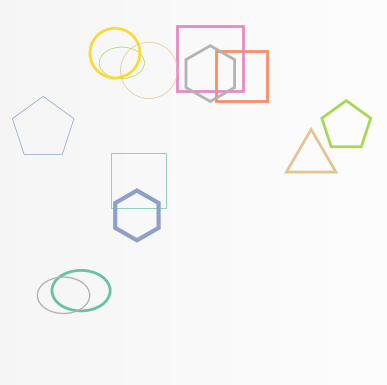[{"shape": "oval", "thickness": 2, "radius": 0.38, "center": [0.209, 0.245]}, {"shape": "square", "thickness": 0.5, "radius": 0.36, "center": [0.357, 0.531]}, {"shape": "square", "thickness": 2, "radius": 0.33, "center": [0.623, 0.803]}, {"shape": "hexagon", "thickness": 3, "radius": 0.32, "center": [0.353, 0.44]}, {"shape": "pentagon", "thickness": 0.5, "radius": 0.42, "center": [0.111, 0.666]}, {"shape": "square", "thickness": 2, "radius": 0.42, "center": [0.542, 0.849]}, {"shape": "pentagon", "thickness": 2, "radius": 0.33, "center": [0.894, 0.672]}, {"shape": "oval", "thickness": 0.5, "radius": 0.29, "center": [0.314, 0.837]}, {"shape": "circle", "thickness": 2, "radius": 0.32, "center": [0.297, 0.862]}, {"shape": "triangle", "thickness": 2, "radius": 0.37, "center": [0.803, 0.59]}, {"shape": "circle", "thickness": 0.5, "radius": 0.37, "center": [0.384, 0.817]}, {"shape": "hexagon", "thickness": 2, "radius": 0.36, "center": [0.543, 0.809]}, {"shape": "oval", "thickness": 1, "radius": 0.34, "center": [0.164, 0.233]}]